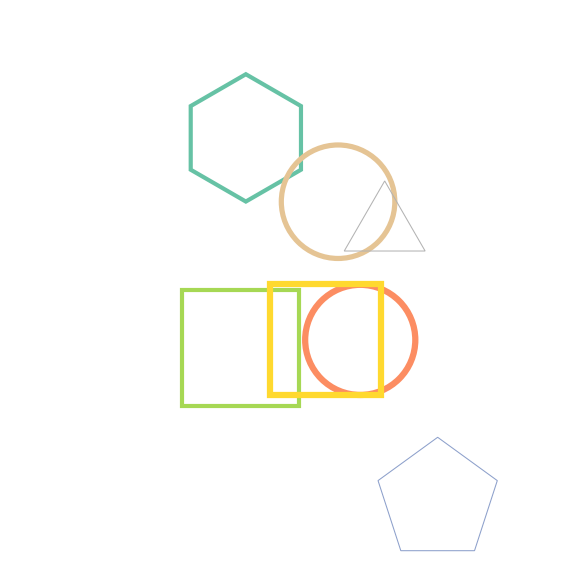[{"shape": "hexagon", "thickness": 2, "radius": 0.55, "center": [0.426, 0.76]}, {"shape": "circle", "thickness": 3, "radius": 0.48, "center": [0.624, 0.411]}, {"shape": "pentagon", "thickness": 0.5, "radius": 0.54, "center": [0.758, 0.133]}, {"shape": "square", "thickness": 2, "radius": 0.5, "center": [0.417, 0.396]}, {"shape": "square", "thickness": 3, "radius": 0.48, "center": [0.564, 0.411]}, {"shape": "circle", "thickness": 2.5, "radius": 0.49, "center": [0.585, 0.65]}, {"shape": "triangle", "thickness": 0.5, "radius": 0.4, "center": [0.666, 0.605]}]